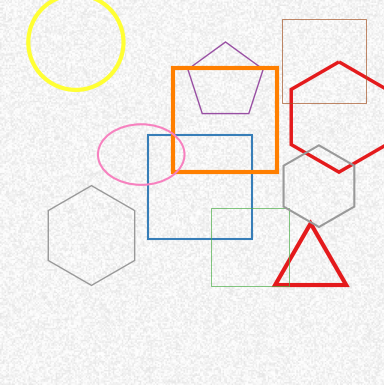[{"shape": "hexagon", "thickness": 2.5, "radius": 0.72, "center": [0.88, 0.696]}, {"shape": "triangle", "thickness": 3, "radius": 0.53, "center": [0.807, 0.313]}, {"shape": "square", "thickness": 1.5, "radius": 0.68, "center": [0.52, 0.514]}, {"shape": "square", "thickness": 0.5, "radius": 0.51, "center": [0.648, 0.359]}, {"shape": "pentagon", "thickness": 1, "radius": 0.51, "center": [0.586, 0.788]}, {"shape": "square", "thickness": 3, "radius": 0.68, "center": [0.585, 0.688]}, {"shape": "circle", "thickness": 3, "radius": 0.62, "center": [0.197, 0.89]}, {"shape": "square", "thickness": 0.5, "radius": 0.54, "center": [0.842, 0.841]}, {"shape": "oval", "thickness": 1.5, "radius": 0.56, "center": [0.367, 0.599]}, {"shape": "hexagon", "thickness": 1, "radius": 0.65, "center": [0.238, 0.388]}, {"shape": "hexagon", "thickness": 1.5, "radius": 0.53, "center": [0.828, 0.516]}]